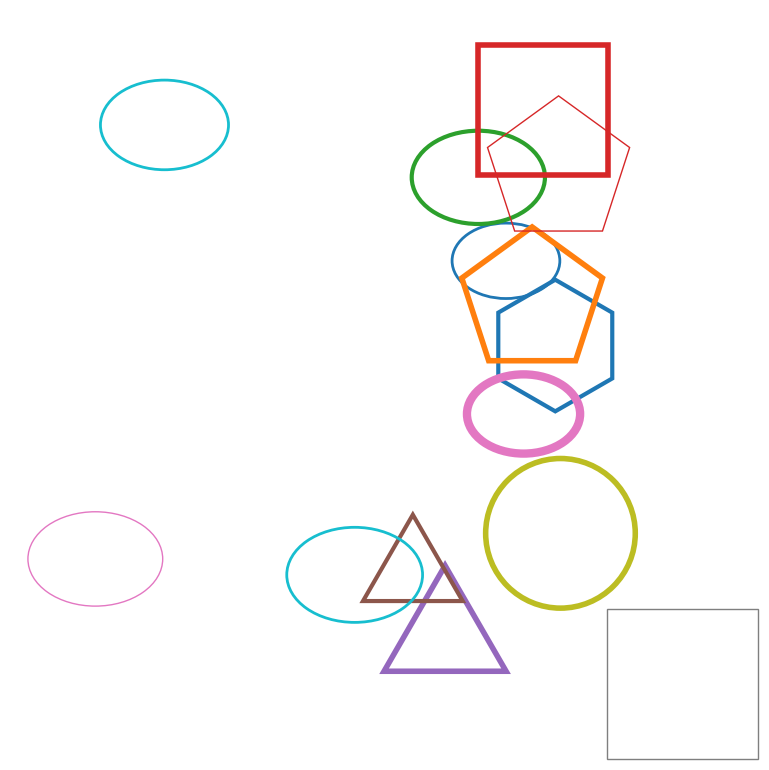[{"shape": "oval", "thickness": 1, "radius": 0.35, "center": [0.657, 0.661]}, {"shape": "hexagon", "thickness": 1.5, "radius": 0.43, "center": [0.721, 0.551]}, {"shape": "pentagon", "thickness": 2, "radius": 0.48, "center": [0.691, 0.609]}, {"shape": "oval", "thickness": 1.5, "radius": 0.43, "center": [0.621, 0.77]}, {"shape": "pentagon", "thickness": 0.5, "radius": 0.49, "center": [0.725, 0.778]}, {"shape": "square", "thickness": 2, "radius": 0.42, "center": [0.705, 0.857]}, {"shape": "triangle", "thickness": 2, "radius": 0.46, "center": [0.578, 0.174]}, {"shape": "triangle", "thickness": 1.5, "radius": 0.37, "center": [0.536, 0.257]}, {"shape": "oval", "thickness": 3, "radius": 0.37, "center": [0.68, 0.462]}, {"shape": "oval", "thickness": 0.5, "radius": 0.44, "center": [0.124, 0.274]}, {"shape": "square", "thickness": 0.5, "radius": 0.49, "center": [0.886, 0.112]}, {"shape": "circle", "thickness": 2, "radius": 0.49, "center": [0.728, 0.307]}, {"shape": "oval", "thickness": 1, "radius": 0.44, "center": [0.461, 0.253]}, {"shape": "oval", "thickness": 1, "radius": 0.42, "center": [0.214, 0.838]}]